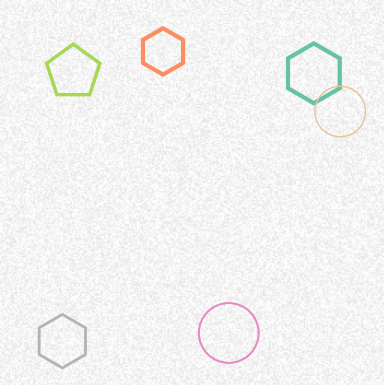[{"shape": "hexagon", "thickness": 3, "radius": 0.39, "center": [0.815, 0.81]}, {"shape": "hexagon", "thickness": 3, "radius": 0.3, "center": [0.423, 0.866]}, {"shape": "circle", "thickness": 1.5, "radius": 0.39, "center": [0.594, 0.135]}, {"shape": "pentagon", "thickness": 2.5, "radius": 0.36, "center": [0.19, 0.813]}, {"shape": "circle", "thickness": 1, "radius": 0.33, "center": [0.884, 0.71]}, {"shape": "hexagon", "thickness": 2, "radius": 0.35, "center": [0.162, 0.114]}]